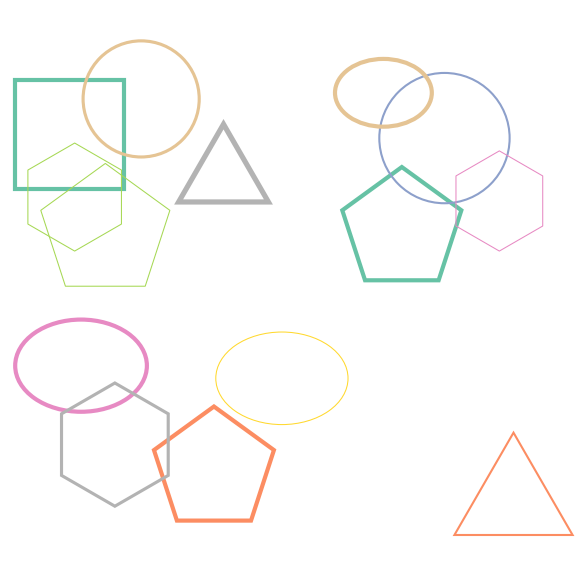[{"shape": "square", "thickness": 2, "radius": 0.47, "center": [0.121, 0.767]}, {"shape": "pentagon", "thickness": 2, "radius": 0.54, "center": [0.696, 0.601]}, {"shape": "triangle", "thickness": 1, "radius": 0.59, "center": [0.889, 0.132]}, {"shape": "pentagon", "thickness": 2, "radius": 0.55, "center": [0.37, 0.186]}, {"shape": "circle", "thickness": 1, "radius": 0.56, "center": [0.77, 0.76]}, {"shape": "hexagon", "thickness": 0.5, "radius": 0.43, "center": [0.865, 0.651]}, {"shape": "oval", "thickness": 2, "radius": 0.57, "center": [0.14, 0.366]}, {"shape": "pentagon", "thickness": 0.5, "radius": 0.59, "center": [0.182, 0.599]}, {"shape": "hexagon", "thickness": 0.5, "radius": 0.47, "center": [0.129, 0.658]}, {"shape": "oval", "thickness": 0.5, "radius": 0.57, "center": [0.488, 0.344]}, {"shape": "oval", "thickness": 2, "radius": 0.42, "center": [0.664, 0.838]}, {"shape": "circle", "thickness": 1.5, "radius": 0.5, "center": [0.244, 0.828]}, {"shape": "triangle", "thickness": 2.5, "radius": 0.45, "center": [0.387, 0.694]}, {"shape": "hexagon", "thickness": 1.5, "radius": 0.53, "center": [0.199, 0.229]}]